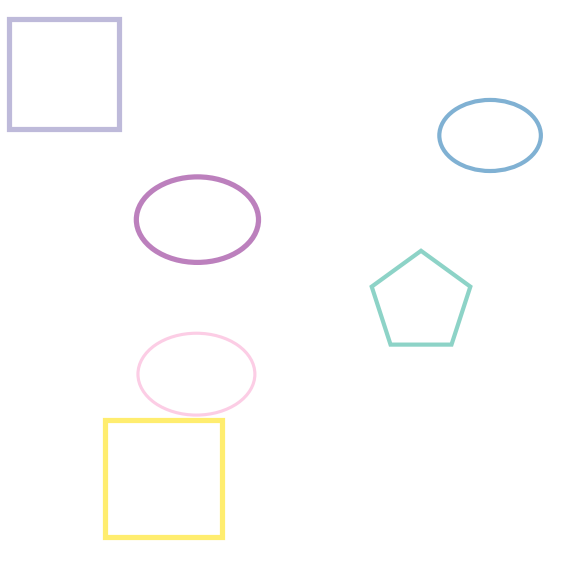[{"shape": "pentagon", "thickness": 2, "radius": 0.45, "center": [0.729, 0.475]}, {"shape": "square", "thickness": 2.5, "radius": 0.48, "center": [0.111, 0.871]}, {"shape": "oval", "thickness": 2, "radius": 0.44, "center": [0.849, 0.765]}, {"shape": "oval", "thickness": 1.5, "radius": 0.51, "center": [0.34, 0.351]}, {"shape": "oval", "thickness": 2.5, "radius": 0.53, "center": [0.342, 0.619]}, {"shape": "square", "thickness": 2.5, "radius": 0.51, "center": [0.283, 0.171]}]